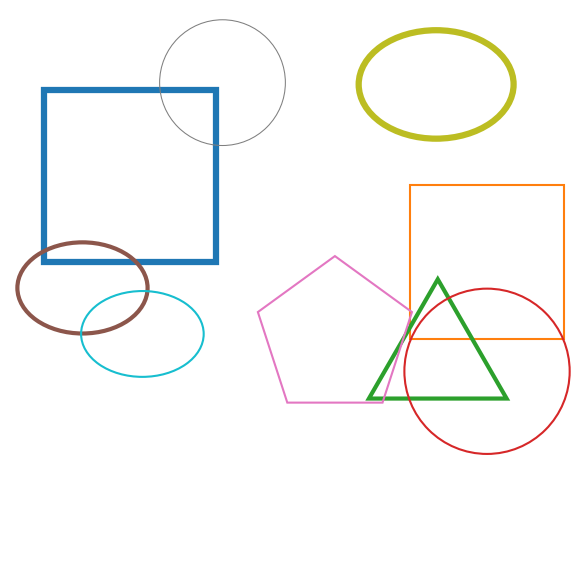[{"shape": "square", "thickness": 3, "radius": 0.74, "center": [0.225, 0.695]}, {"shape": "square", "thickness": 1, "radius": 0.66, "center": [0.843, 0.545]}, {"shape": "triangle", "thickness": 2, "radius": 0.69, "center": [0.758, 0.378]}, {"shape": "circle", "thickness": 1, "radius": 0.72, "center": [0.843, 0.356]}, {"shape": "oval", "thickness": 2, "radius": 0.56, "center": [0.143, 0.501]}, {"shape": "pentagon", "thickness": 1, "radius": 0.7, "center": [0.58, 0.415]}, {"shape": "circle", "thickness": 0.5, "radius": 0.54, "center": [0.385, 0.856]}, {"shape": "oval", "thickness": 3, "radius": 0.67, "center": [0.755, 0.853]}, {"shape": "oval", "thickness": 1, "radius": 0.53, "center": [0.247, 0.421]}]